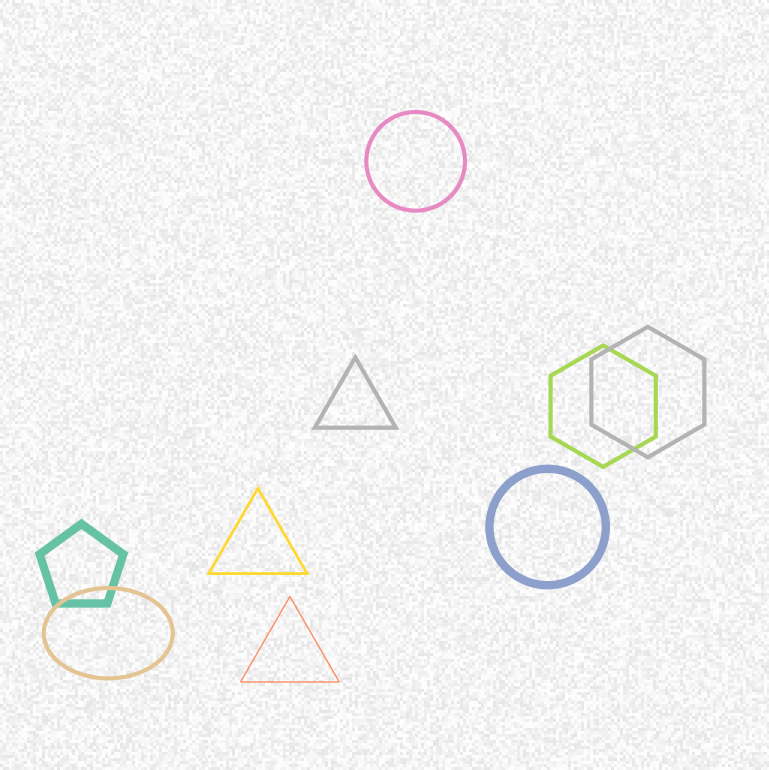[{"shape": "pentagon", "thickness": 3, "radius": 0.29, "center": [0.106, 0.263]}, {"shape": "triangle", "thickness": 0.5, "radius": 0.37, "center": [0.377, 0.151]}, {"shape": "circle", "thickness": 3, "radius": 0.38, "center": [0.711, 0.316]}, {"shape": "circle", "thickness": 1.5, "radius": 0.32, "center": [0.54, 0.79]}, {"shape": "hexagon", "thickness": 1.5, "radius": 0.39, "center": [0.783, 0.472]}, {"shape": "triangle", "thickness": 1, "radius": 0.37, "center": [0.335, 0.292]}, {"shape": "oval", "thickness": 1.5, "radius": 0.42, "center": [0.141, 0.178]}, {"shape": "hexagon", "thickness": 1.5, "radius": 0.42, "center": [0.841, 0.491]}, {"shape": "triangle", "thickness": 1.5, "radius": 0.3, "center": [0.461, 0.475]}]